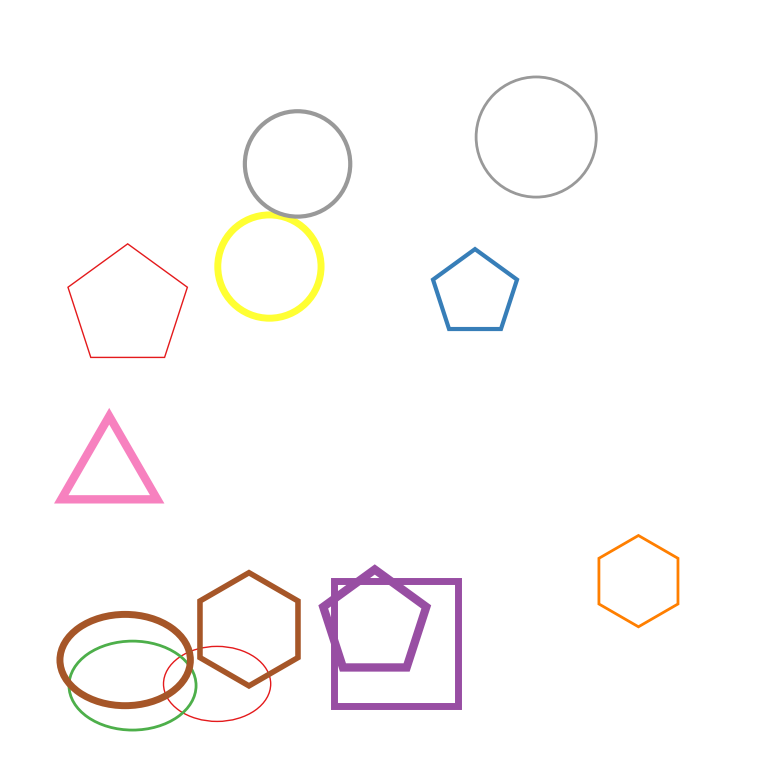[{"shape": "pentagon", "thickness": 0.5, "radius": 0.41, "center": [0.166, 0.602]}, {"shape": "oval", "thickness": 0.5, "radius": 0.35, "center": [0.282, 0.112]}, {"shape": "pentagon", "thickness": 1.5, "radius": 0.29, "center": [0.617, 0.619]}, {"shape": "oval", "thickness": 1, "radius": 0.41, "center": [0.172, 0.11]}, {"shape": "square", "thickness": 2.5, "radius": 0.4, "center": [0.514, 0.164]}, {"shape": "pentagon", "thickness": 3, "radius": 0.35, "center": [0.487, 0.19]}, {"shape": "hexagon", "thickness": 1, "radius": 0.3, "center": [0.829, 0.245]}, {"shape": "circle", "thickness": 2.5, "radius": 0.34, "center": [0.35, 0.654]}, {"shape": "hexagon", "thickness": 2, "radius": 0.37, "center": [0.323, 0.183]}, {"shape": "oval", "thickness": 2.5, "radius": 0.42, "center": [0.163, 0.143]}, {"shape": "triangle", "thickness": 3, "radius": 0.36, "center": [0.142, 0.387]}, {"shape": "circle", "thickness": 1.5, "radius": 0.34, "center": [0.386, 0.787]}, {"shape": "circle", "thickness": 1, "radius": 0.39, "center": [0.696, 0.822]}]